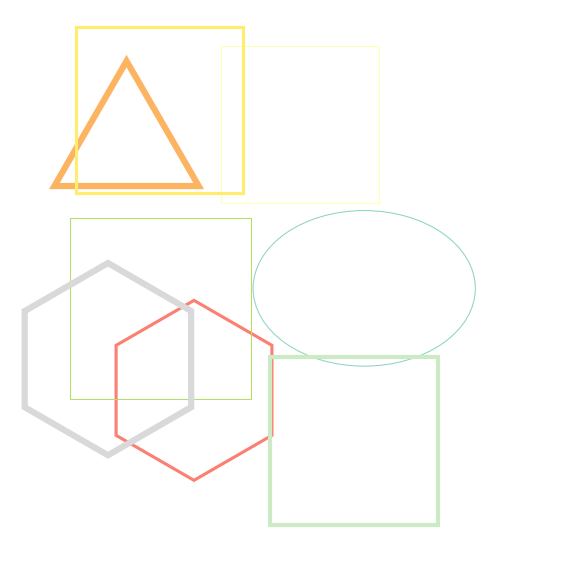[{"shape": "oval", "thickness": 0.5, "radius": 0.96, "center": [0.631, 0.5]}, {"shape": "square", "thickness": 0.5, "radius": 0.68, "center": [0.519, 0.784]}, {"shape": "hexagon", "thickness": 1.5, "radius": 0.78, "center": [0.336, 0.323]}, {"shape": "triangle", "thickness": 3, "radius": 0.72, "center": [0.219, 0.749]}, {"shape": "square", "thickness": 0.5, "radius": 0.78, "center": [0.278, 0.465]}, {"shape": "hexagon", "thickness": 3, "radius": 0.83, "center": [0.187, 0.377]}, {"shape": "square", "thickness": 2, "radius": 0.73, "center": [0.612, 0.236]}, {"shape": "square", "thickness": 1.5, "radius": 0.72, "center": [0.276, 0.808]}]